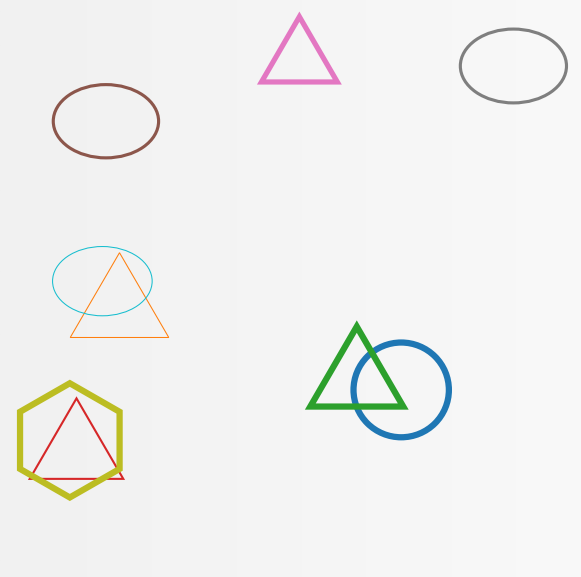[{"shape": "circle", "thickness": 3, "radius": 0.41, "center": [0.69, 0.324]}, {"shape": "triangle", "thickness": 0.5, "radius": 0.49, "center": [0.206, 0.464]}, {"shape": "triangle", "thickness": 3, "radius": 0.46, "center": [0.614, 0.341]}, {"shape": "triangle", "thickness": 1, "radius": 0.46, "center": [0.132, 0.216]}, {"shape": "oval", "thickness": 1.5, "radius": 0.45, "center": [0.182, 0.789]}, {"shape": "triangle", "thickness": 2.5, "radius": 0.38, "center": [0.515, 0.895]}, {"shape": "oval", "thickness": 1.5, "radius": 0.46, "center": [0.883, 0.885]}, {"shape": "hexagon", "thickness": 3, "radius": 0.49, "center": [0.12, 0.237]}, {"shape": "oval", "thickness": 0.5, "radius": 0.43, "center": [0.176, 0.512]}]